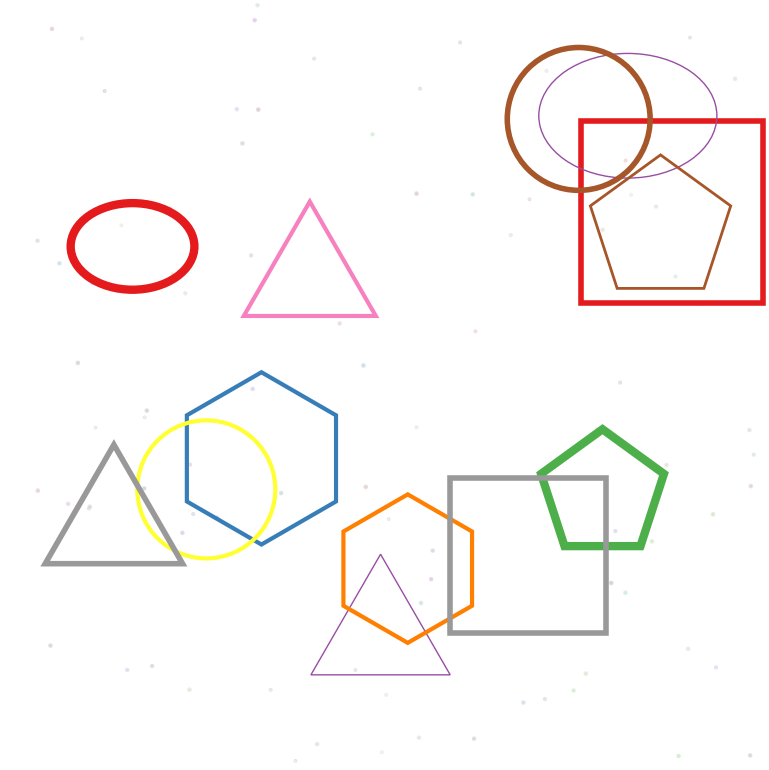[{"shape": "square", "thickness": 2, "radius": 0.59, "center": [0.873, 0.724]}, {"shape": "oval", "thickness": 3, "radius": 0.4, "center": [0.172, 0.68]}, {"shape": "hexagon", "thickness": 1.5, "radius": 0.56, "center": [0.34, 0.405]}, {"shape": "pentagon", "thickness": 3, "radius": 0.42, "center": [0.782, 0.359]}, {"shape": "oval", "thickness": 0.5, "radius": 0.58, "center": [0.815, 0.85]}, {"shape": "triangle", "thickness": 0.5, "radius": 0.52, "center": [0.494, 0.176]}, {"shape": "hexagon", "thickness": 1.5, "radius": 0.48, "center": [0.53, 0.262]}, {"shape": "circle", "thickness": 1.5, "radius": 0.45, "center": [0.268, 0.364]}, {"shape": "circle", "thickness": 2, "radius": 0.46, "center": [0.752, 0.846]}, {"shape": "pentagon", "thickness": 1, "radius": 0.48, "center": [0.858, 0.703]}, {"shape": "triangle", "thickness": 1.5, "radius": 0.5, "center": [0.402, 0.639]}, {"shape": "square", "thickness": 2, "radius": 0.5, "center": [0.686, 0.279]}, {"shape": "triangle", "thickness": 2, "radius": 0.52, "center": [0.148, 0.319]}]